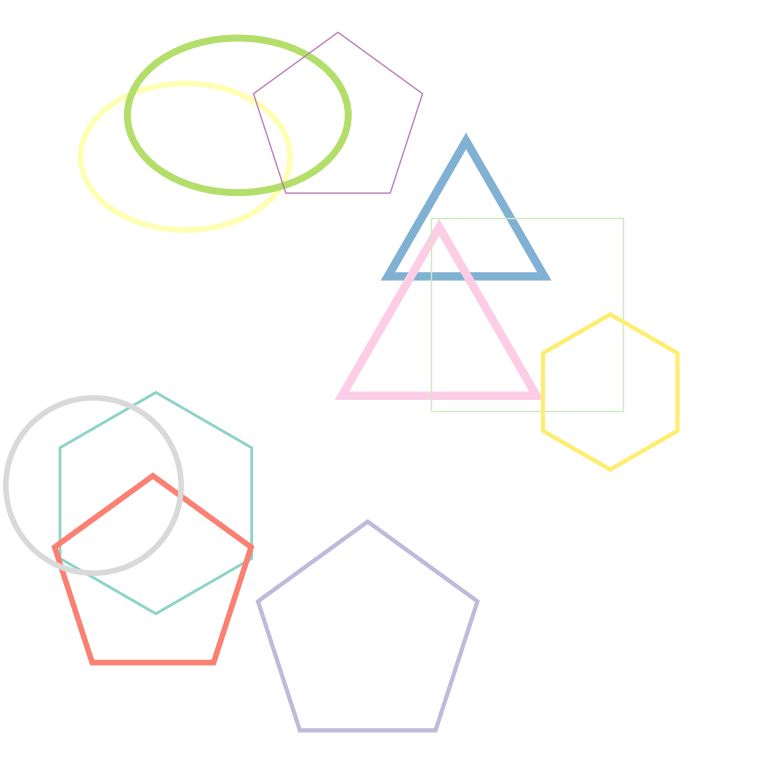[{"shape": "hexagon", "thickness": 1, "radius": 0.72, "center": [0.202, 0.347]}, {"shape": "oval", "thickness": 2, "radius": 0.68, "center": [0.241, 0.796]}, {"shape": "pentagon", "thickness": 1.5, "radius": 0.75, "center": [0.478, 0.173]}, {"shape": "pentagon", "thickness": 2, "radius": 0.67, "center": [0.199, 0.248]}, {"shape": "triangle", "thickness": 3, "radius": 0.59, "center": [0.605, 0.7]}, {"shape": "oval", "thickness": 2.5, "radius": 0.72, "center": [0.309, 0.85]}, {"shape": "triangle", "thickness": 3, "radius": 0.73, "center": [0.57, 0.559]}, {"shape": "circle", "thickness": 2, "radius": 0.57, "center": [0.121, 0.369]}, {"shape": "pentagon", "thickness": 0.5, "radius": 0.58, "center": [0.439, 0.843]}, {"shape": "square", "thickness": 0.5, "radius": 0.63, "center": [0.685, 0.591]}, {"shape": "hexagon", "thickness": 1.5, "radius": 0.5, "center": [0.793, 0.491]}]